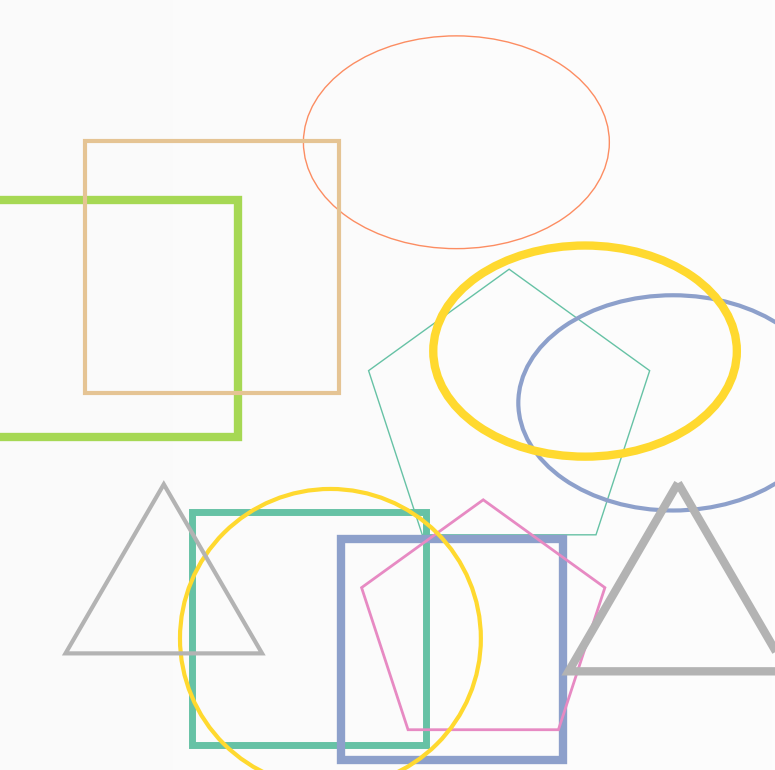[{"shape": "square", "thickness": 2.5, "radius": 0.75, "center": [0.398, 0.184]}, {"shape": "pentagon", "thickness": 0.5, "radius": 0.95, "center": [0.657, 0.46]}, {"shape": "oval", "thickness": 0.5, "radius": 0.99, "center": [0.589, 0.815]}, {"shape": "oval", "thickness": 1.5, "radius": 1.0, "center": [0.868, 0.477]}, {"shape": "square", "thickness": 3, "radius": 0.72, "center": [0.583, 0.157]}, {"shape": "pentagon", "thickness": 1, "radius": 0.83, "center": [0.624, 0.186]}, {"shape": "square", "thickness": 3, "radius": 0.77, "center": [0.152, 0.586]}, {"shape": "circle", "thickness": 1.5, "radius": 0.97, "center": [0.426, 0.171]}, {"shape": "oval", "thickness": 3, "radius": 0.98, "center": [0.755, 0.544]}, {"shape": "square", "thickness": 1.5, "radius": 0.82, "center": [0.273, 0.653]}, {"shape": "triangle", "thickness": 1.5, "radius": 0.73, "center": [0.211, 0.225]}, {"shape": "triangle", "thickness": 3, "radius": 0.81, "center": [0.875, 0.21]}]